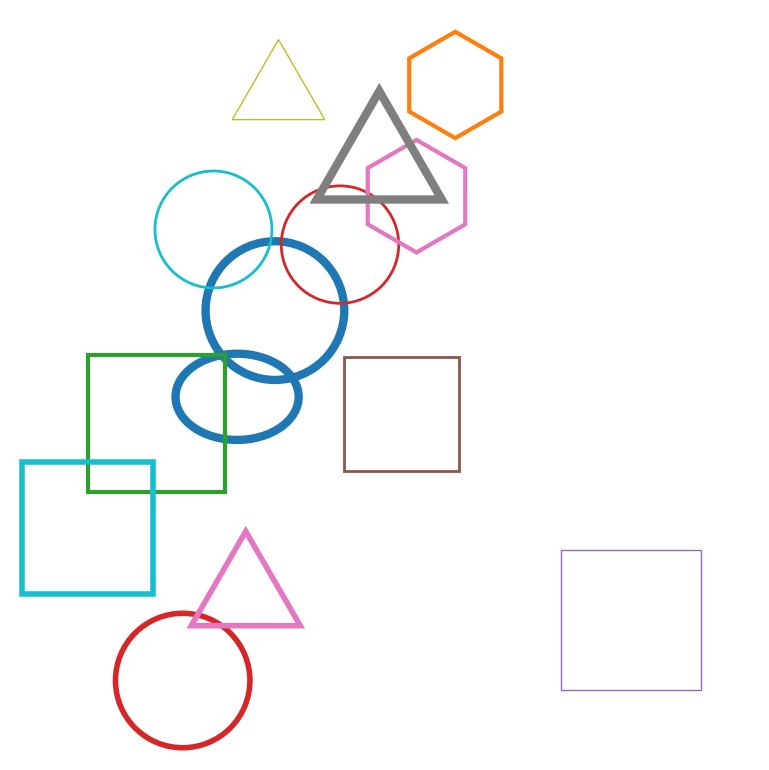[{"shape": "oval", "thickness": 3, "radius": 0.4, "center": [0.308, 0.485]}, {"shape": "circle", "thickness": 3, "radius": 0.45, "center": [0.357, 0.597]}, {"shape": "hexagon", "thickness": 1.5, "radius": 0.35, "center": [0.591, 0.89]}, {"shape": "square", "thickness": 1.5, "radius": 0.44, "center": [0.204, 0.449]}, {"shape": "circle", "thickness": 2, "radius": 0.44, "center": [0.237, 0.116]}, {"shape": "circle", "thickness": 1, "radius": 0.38, "center": [0.442, 0.682]}, {"shape": "square", "thickness": 0.5, "radius": 0.45, "center": [0.82, 0.195]}, {"shape": "square", "thickness": 1, "radius": 0.37, "center": [0.522, 0.462]}, {"shape": "triangle", "thickness": 2, "radius": 0.41, "center": [0.319, 0.228]}, {"shape": "hexagon", "thickness": 1.5, "radius": 0.37, "center": [0.541, 0.745]}, {"shape": "triangle", "thickness": 3, "radius": 0.47, "center": [0.493, 0.788]}, {"shape": "triangle", "thickness": 0.5, "radius": 0.35, "center": [0.362, 0.879]}, {"shape": "circle", "thickness": 1, "radius": 0.38, "center": [0.277, 0.702]}, {"shape": "square", "thickness": 2, "radius": 0.43, "center": [0.114, 0.314]}]